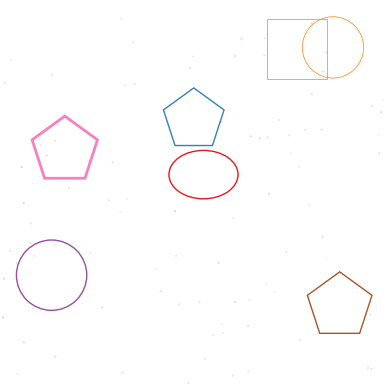[{"shape": "oval", "thickness": 1, "radius": 0.45, "center": [0.529, 0.546]}, {"shape": "pentagon", "thickness": 1, "radius": 0.41, "center": [0.503, 0.689]}, {"shape": "circle", "thickness": 1, "radius": 0.46, "center": [0.134, 0.285]}, {"shape": "circle", "thickness": 0.5, "radius": 0.4, "center": [0.865, 0.877]}, {"shape": "pentagon", "thickness": 1, "radius": 0.44, "center": [0.882, 0.206]}, {"shape": "pentagon", "thickness": 2, "radius": 0.45, "center": [0.168, 0.609]}, {"shape": "square", "thickness": 0.5, "radius": 0.39, "center": [0.772, 0.873]}]